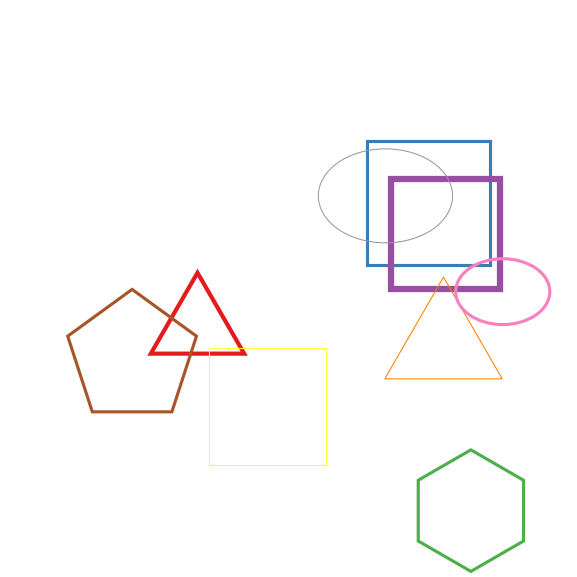[{"shape": "triangle", "thickness": 2, "radius": 0.47, "center": [0.342, 0.433]}, {"shape": "square", "thickness": 1.5, "radius": 0.54, "center": [0.742, 0.647]}, {"shape": "hexagon", "thickness": 1.5, "radius": 0.53, "center": [0.815, 0.115]}, {"shape": "square", "thickness": 3, "radius": 0.47, "center": [0.771, 0.594]}, {"shape": "triangle", "thickness": 0.5, "radius": 0.59, "center": [0.768, 0.402]}, {"shape": "square", "thickness": 0.5, "radius": 0.51, "center": [0.464, 0.295]}, {"shape": "pentagon", "thickness": 1.5, "radius": 0.59, "center": [0.229, 0.381]}, {"shape": "oval", "thickness": 1.5, "radius": 0.41, "center": [0.871, 0.494]}, {"shape": "oval", "thickness": 0.5, "radius": 0.58, "center": [0.667, 0.66]}]